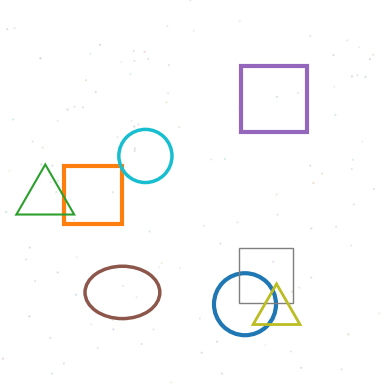[{"shape": "circle", "thickness": 3, "radius": 0.4, "center": [0.636, 0.21]}, {"shape": "square", "thickness": 3, "radius": 0.38, "center": [0.241, 0.493]}, {"shape": "triangle", "thickness": 1.5, "radius": 0.43, "center": [0.118, 0.486]}, {"shape": "square", "thickness": 3, "radius": 0.43, "center": [0.712, 0.743]}, {"shape": "oval", "thickness": 2.5, "radius": 0.49, "center": [0.318, 0.24]}, {"shape": "square", "thickness": 1, "radius": 0.35, "center": [0.69, 0.284]}, {"shape": "triangle", "thickness": 2, "radius": 0.35, "center": [0.718, 0.192]}, {"shape": "circle", "thickness": 2.5, "radius": 0.35, "center": [0.378, 0.595]}]